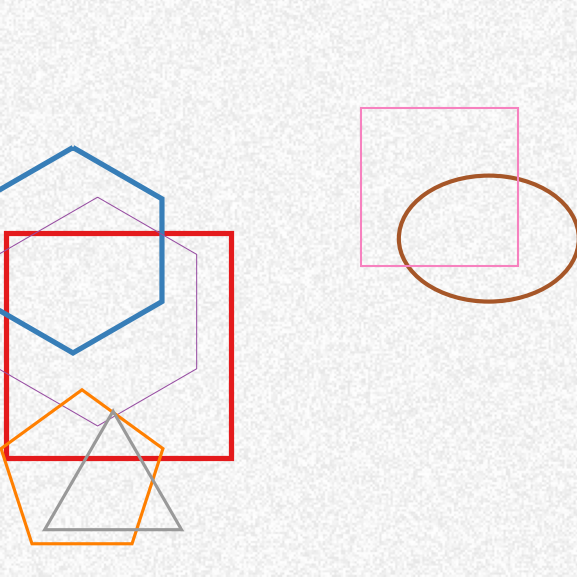[{"shape": "square", "thickness": 2.5, "radius": 0.97, "center": [0.205, 0.401]}, {"shape": "hexagon", "thickness": 2.5, "radius": 0.89, "center": [0.126, 0.566]}, {"shape": "hexagon", "thickness": 0.5, "radius": 0.99, "center": [0.169, 0.46]}, {"shape": "pentagon", "thickness": 1.5, "radius": 0.74, "center": [0.142, 0.177]}, {"shape": "oval", "thickness": 2, "radius": 0.78, "center": [0.846, 0.586]}, {"shape": "square", "thickness": 1, "radius": 0.68, "center": [0.761, 0.676]}, {"shape": "triangle", "thickness": 1.5, "radius": 0.68, "center": [0.196, 0.15]}]